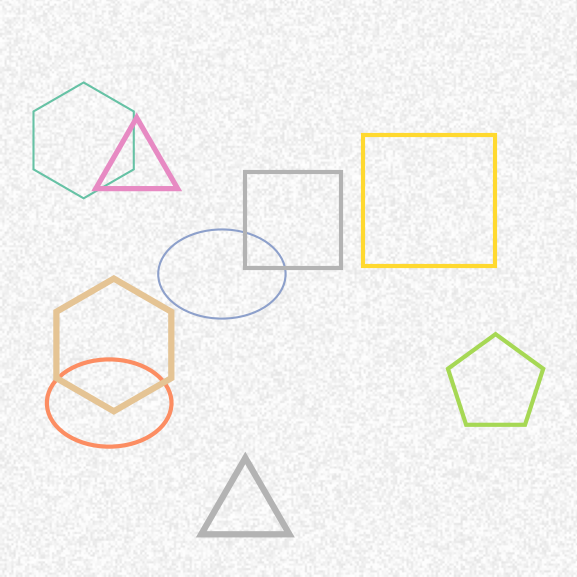[{"shape": "hexagon", "thickness": 1, "radius": 0.5, "center": [0.145, 0.756]}, {"shape": "oval", "thickness": 2, "radius": 0.54, "center": [0.189, 0.301]}, {"shape": "oval", "thickness": 1, "radius": 0.55, "center": [0.384, 0.525]}, {"shape": "triangle", "thickness": 2.5, "radius": 0.41, "center": [0.237, 0.713]}, {"shape": "pentagon", "thickness": 2, "radius": 0.43, "center": [0.858, 0.334]}, {"shape": "square", "thickness": 2, "radius": 0.57, "center": [0.743, 0.652]}, {"shape": "hexagon", "thickness": 3, "radius": 0.57, "center": [0.197, 0.402]}, {"shape": "triangle", "thickness": 3, "radius": 0.44, "center": [0.425, 0.118]}, {"shape": "square", "thickness": 2, "radius": 0.42, "center": [0.507, 0.618]}]